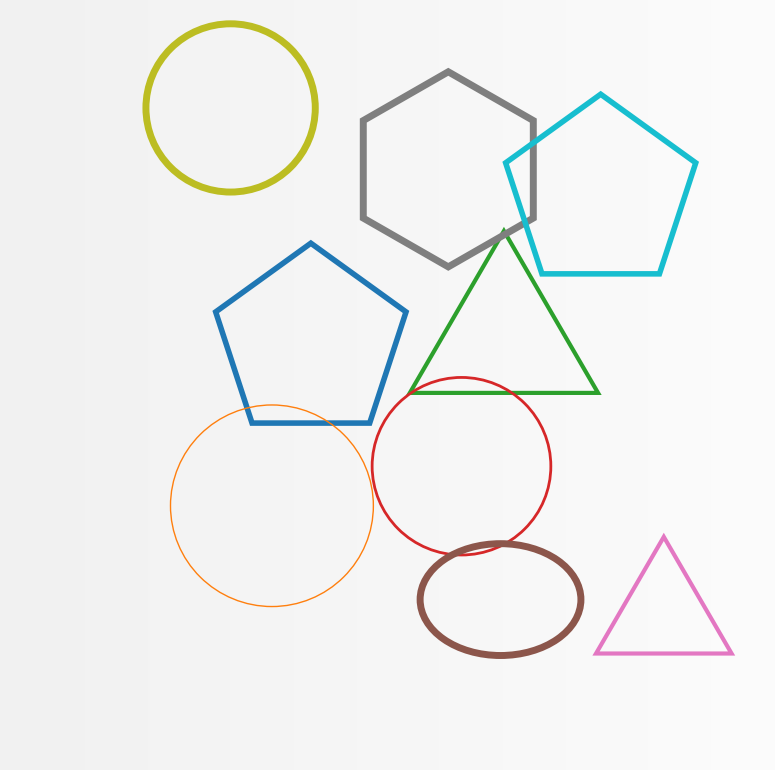[{"shape": "pentagon", "thickness": 2, "radius": 0.65, "center": [0.401, 0.555]}, {"shape": "circle", "thickness": 0.5, "radius": 0.65, "center": [0.351, 0.343]}, {"shape": "triangle", "thickness": 1.5, "radius": 0.7, "center": [0.65, 0.56]}, {"shape": "circle", "thickness": 1, "radius": 0.58, "center": [0.595, 0.395]}, {"shape": "oval", "thickness": 2.5, "radius": 0.52, "center": [0.646, 0.221]}, {"shape": "triangle", "thickness": 1.5, "radius": 0.5, "center": [0.857, 0.202]}, {"shape": "hexagon", "thickness": 2.5, "radius": 0.63, "center": [0.578, 0.78]}, {"shape": "circle", "thickness": 2.5, "radius": 0.55, "center": [0.298, 0.86]}, {"shape": "pentagon", "thickness": 2, "radius": 0.64, "center": [0.775, 0.749]}]